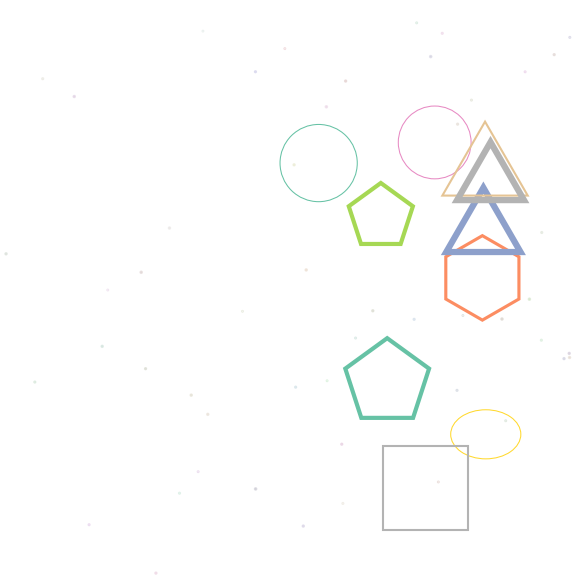[{"shape": "pentagon", "thickness": 2, "radius": 0.38, "center": [0.67, 0.337]}, {"shape": "circle", "thickness": 0.5, "radius": 0.33, "center": [0.552, 0.717]}, {"shape": "hexagon", "thickness": 1.5, "radius": 0.37, "center": [0.835, 0.518]}, {"shape": "triangle", "thickness": 3, "radius": 0.37, "center": [0.837, 0.6]}, {"shape": "circle", "thickness": 0.5, "radius": 0.32, "center": [0.753, 0.752]}, {"shape": "pentagon", "thickness": 2, "radius": 0.29, "center": [0.659, 0.624]}, {"shape": "oval", "thickness": 0.5, "radius": 0.3, "center": [0.841, 0.247]}, {"shape": "triangle", "thickness": 1, "radius": 0.43, "center": [0.84, 0.703]}, {"shape": "square", "thickness": 1, "radius": 0.37, "center": [0.737, 0.154]}, {"shape": "triangle", "thickness": 3, "radius": 0.33, "center": [0.849, 0.686]}]